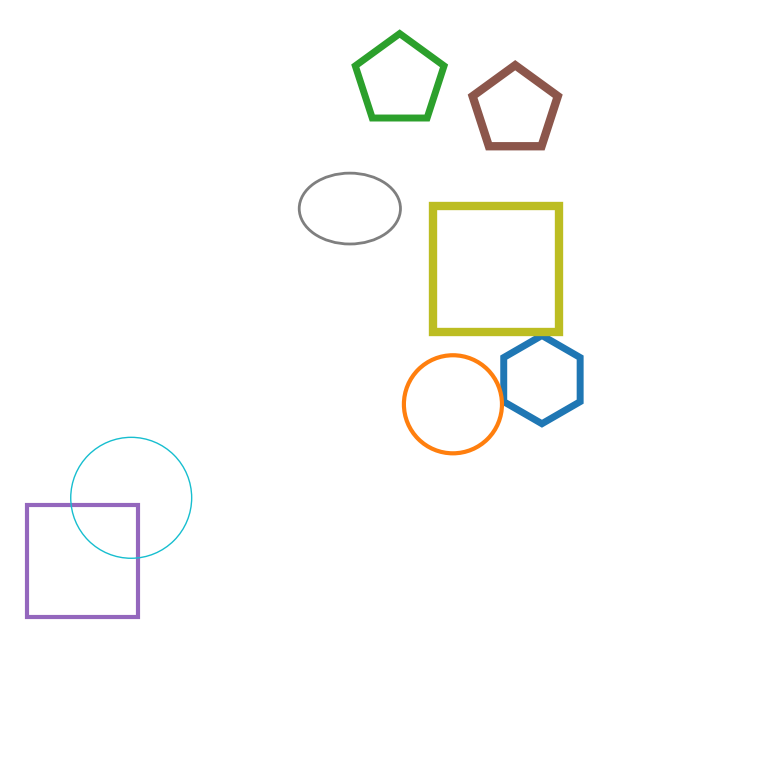[{"shape": "hexagon", "thickness": 2.5, "radius": 0.29, "center": [0.704, 0.507]}, {"shape": "circle", "thickness": 1.5, "radius": 0.32, "center": [0.588, 0.475]}, {"shape": "pentagon", "thickness": 2.5, "radius": 0.3, "center": [0.519, 0.896]}, {"shape": "square", "thickness": 1.5, "radius": 0.36, "center": [0.107, 0.271]}, {"shape": "pentagon", "thickness": 3, "radius": 0.29, "center": [0.669, 0.857]}, {"shape": "oval", "thickness": 1, "radius": 0.33, "center": [0.454, 0.729]}, {"shape": "square", "thickness": 3, "radius": 0.41, "center": [0.645, 0.65]}, {"shape": "circle", "thickness": 0.5, "radius": 0.39, "center": [0.17, 0.354]}]